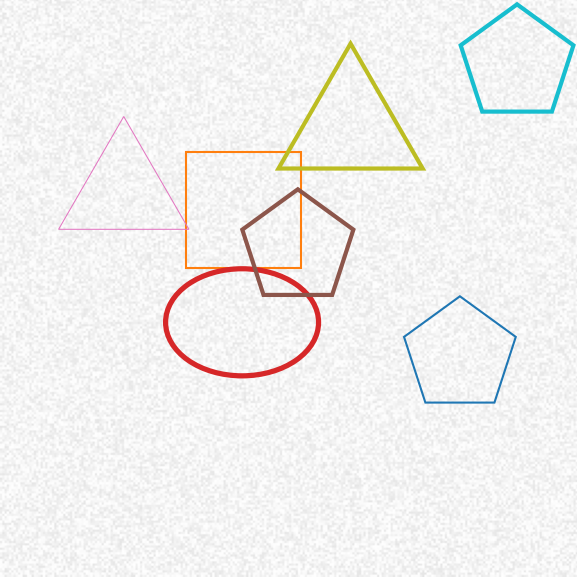[{"shape": "pentagon", "thickness": 1, "radius": 0.51, "center": [0.796, 0.384]}, {"shape": "square", "thickness": 1, "radius": 0.5, "center": [0.422, 0.635]}, {"shape": "oval", "thickness": 2.5, "radius": 0.66, "center": [0.419, 0.441]}, {"shape": "pentagon", "thickness": 2, "radius": 0.51, "center": [0.516, 0.57]}, {"shape": "triangle", "thickness": 0.5, "radius": 0.65, "center": [0.214, 0.667]}, {"shape": "triangle", "thickness": 2, "radius": 0.72, "center": [0.607, 0.779]}, {"shape": "pentagon", "thickness": 2, "radius": 0.51, "center": [0.895, 0.889]}]